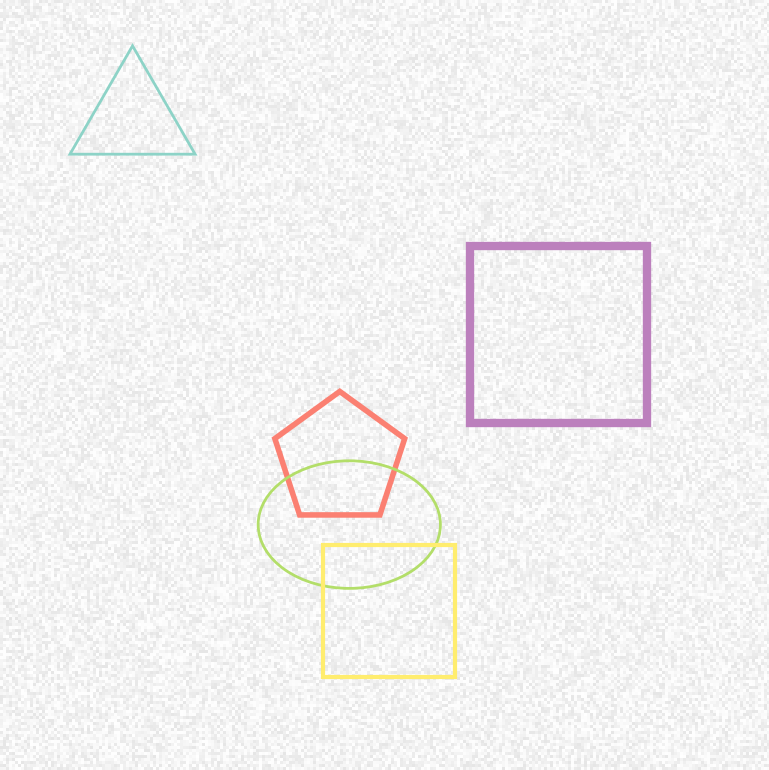[{"shape": "triangle", "thickness": 1, "radius": 0.47, "center": [0.172, 0.847]}, {"shape": "pentagon", "thickness": 2, "radius": 0.44, "center": [0.441, 0.403]}, {"shape": "oval", "thickness": 1, "radius": 0.59, "center": [0.454, 0.319]}, {"shape": "square", "thickness": 3, "radius": 0.58, "center": [0.725, 0.566]}, {"shape": "square", "thickness": 1.5, "radius": 0.43, "center": [0.505, 0.207]}]